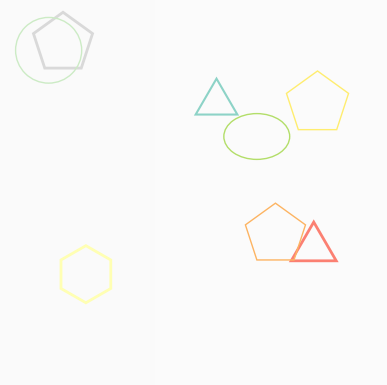[{"shape": "triangle", "thickness": 1.5, "radius": 0.31, "center": [0.559, 0.734]}, {"shape": "hexagon", "thickness": 2, "radius": 0.37, "center": [0.222, 0.288]}, {"shape": "triangle", "thickness": 2, "radius": 0.34, "center": [0.81, 0.356]}, {"shape": "pentagon", "thickness": 1, "radius": 0.41, "center": [0.711, 0.391]}, {"shape": "oval", "thickness": 1, "radius": 0.42, "center": [0.663, 0.645]}, {"shape": "pentagon", "thickness": 2, "radius": 0.4, "center": [0.163, 0.888]}, {"shape": "circle", "thickness": 1, "radius": 0.43, "center": [0.126, 0.869]}, {"shape": "pentagon", "thickness": 1, "radius": 0.42, "center": [0.819, 0.731]}]